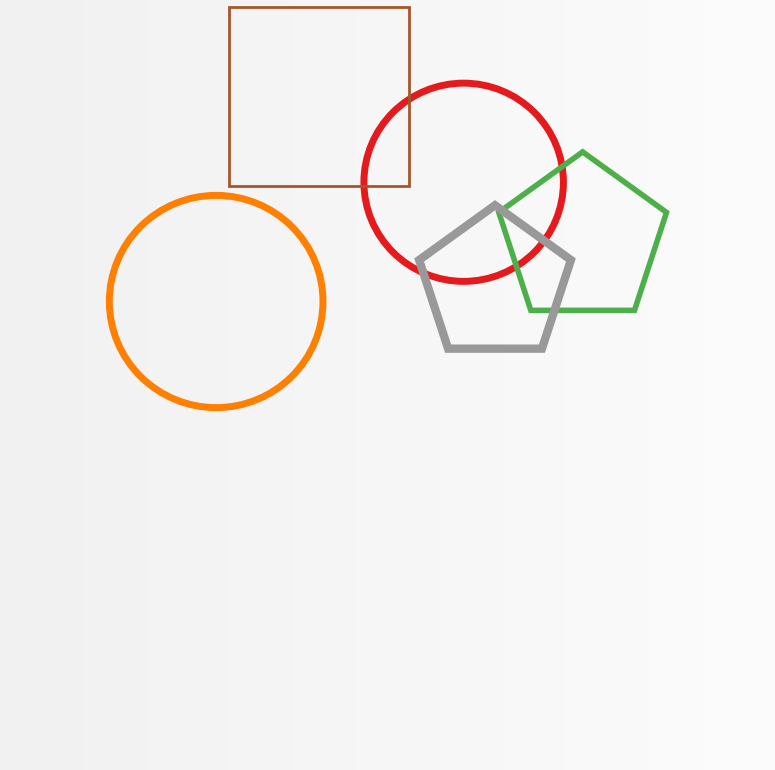[{"shape": "circle", "thickness": 2.5, "radius": 0.64, "center": [0.598, 0.763]}, {"shape": "pentagon", "thickness": 2, "radius": 0.57, "center": [0.752, 0.689]}, {"shape": "circle", "thickness": 2.5, "radius": 0.69, "center": [0.279, 0.608]}, {"shape": "square", "thickness": 1, "radius": 0.58, "center": [0.412, 0.874]}, {"shape": "pentagon", "thickness": 3, "radius": 0.51, "center": [0.639, 0.63]}]